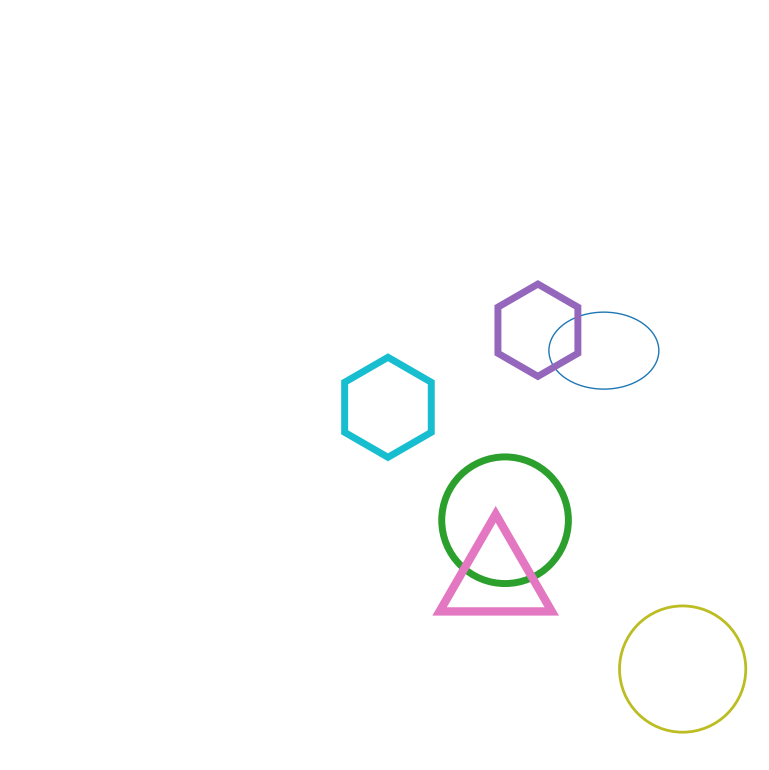[{"shape": "oval", "thickness": 0.5, "radius": 0.36, "center": [0.784, 0.545]}, {"shape": "circle", "thickness": 2.5, "radius": 0.41, "center": [0.656, 0.324]}, {"shape": "hexagon", "thickness": 2.5, "radius": 0.3, "center": [0.699, 0.571]}, {"shape": "triangle", "thickness": 3, "radius": 0.42, "center": [0.644, 0.248]}, {"shape": "circle", "thickness": 1, "radius": 0.41, "center": [0.887, 0.131]}, {"shape": "hexagon", "thickness": 2.5, "radius": 0.32, "center": [0.504, 0.471]}]